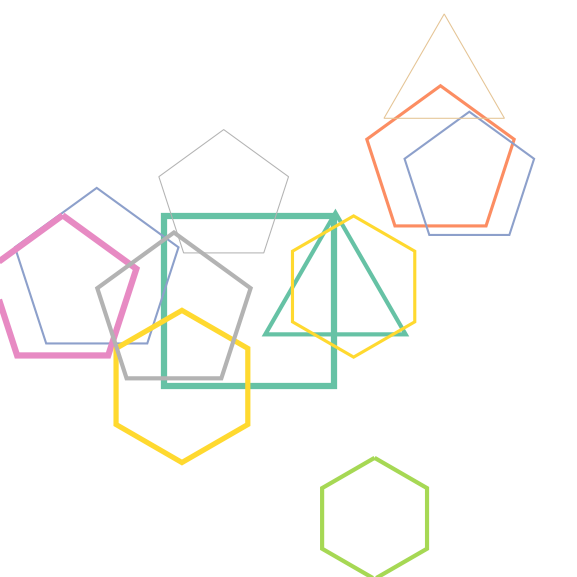[{"shape": "triangle", "thickness": 2, "radius": 0.7, "center": [0.581, 0.49]}, {"shape": "square", "thickness": 3, "radius": 0.74, "center": [0.432, 0.478]}, {"shape": "pentagon", "thickness": 1.5, "radius": 0.67, "center": [0.763, 0.716]}, {"shape": "pentagon", "thickness": 1, "radius": 0.74, "center": [0.167, 0.525]}, {"shape": "pentagon", "thickness": 1, "radius": 0.59, "center": [0.813, 0.688]}, {"shape": "pentagon", "thickness": 3, "radius": 0.67, "center": [0.109, 0.492]}, {"shape": "hexagon", "thickness": 2, "radius": 0.52, "center": [0.649, 0.101]}, {"shape": "hexagon", "thickness": 1.5, "radius": 0.61, "center": [0.612, 0.503]}, {"shape": "hexagon", "thickness": 2.5, "radius": 0.66, "center": [0.315, 0.33]}, {"shape": "triangle", "thickness": 0.5, "radius": 0.6, "center": [0.769, 0.855]}, {"shape": "pentagon", "thickness": 0.5, "radius": 0.59, "center": [0.387, 0.657]}, {"shape": "pentagon", "thickness": 2, "radius": 0.7, "center": [0.301, 0.457]}]